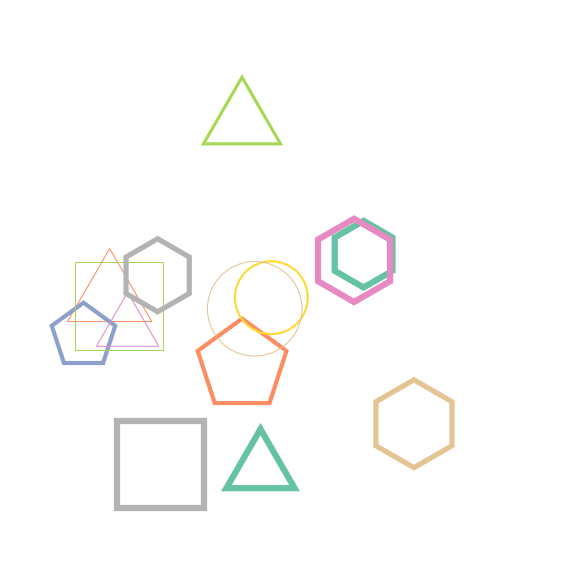[{"shape": "triangle", "thickness": 3, "radius": 0.34, "center": [0.451, 0.188]}, {"shape": "hexagon", "thickness": 3, "radius": 0.29, "center": [0.63, 0.559]}, {"shape": "pentagon", "thickness": 2, "radius": 0.4, "center": [0.419, 0.367]}, {"shape": "triangle", "thickness": 0.5, "radius": 0.42, "center": [0.19, 0.484]}, {"shape": "pentagon", "thickness": 2, "radius": 0.29, "center": [0.145, 0.417]}, {"shape": "triangle", "thickness": 0.5, "radius": 0.31, "center": [0.221, 0.431]}, {"shape": "hexagon", "thickness": 3, "radius": 0.36, "center": [0.613, 0.548]}, {"shape": "square", "thickness": 0.5, "radius": 0.38, "center": [0.207, 0.469]}, {"shape": "triangle", "thickness": 1.5, "radius": 0.38, "center": [0.419, 0.789]}, {"shape": "circle", "thickness": 1, "radius": 0.32, "center": [0.47, 0.484]}, {"shape": "hexagon", "thickness": 2.5, "radius": 0.38, "center": [0.717, 0.265]}, {"shape": "circle", "thickness": 0.5, "radius": 0.41, "center": [0.441, 0.464]}, {"shape": "square", "thickness": 3, "radius": 0.37, "center": [0.277, 0.195]}, {"shape": "hexagon", "thickness": 2.5, "radius": 0.32, "center": [0.273, 0.522]}]